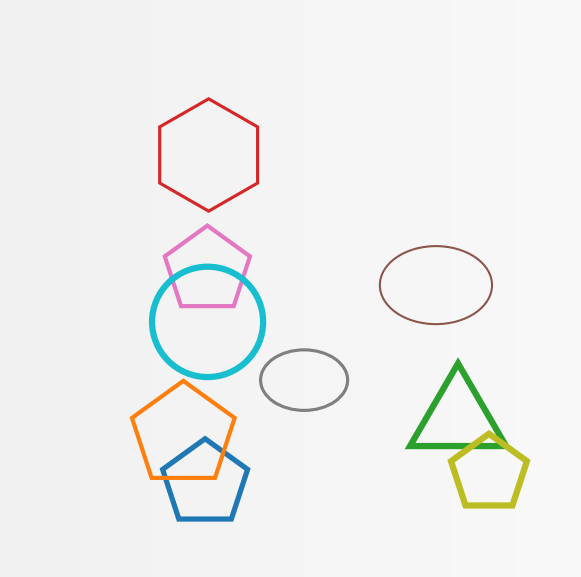[{"shape": "pentagon", "thickness": 2.5, "radius": 0.38, "center": [0.353, 0.163]}, {"shape": "pentagon", "thickness": 2, "radius": 0.46, "center": [0.315, 0.247]}, {"shape": "triangle", "thickness": 3, "radius": 0.48, "center": [0.788, 0.274]}, {"shape": "hexagon", "thickness": 1.5, "radius": 0.49, "center": [0.359, 0.731]}, {"shape": "oval", "thickness": 1, "radius": 0.48, "center": [0.75, 0.505]}, {"shape": "pentagon", "thickness": 2, "radius": 0.39, "center": [0.357, 0.531]}, {"shape": "oval", "thickness": 1.5, "radius": 0.37, "center": [0.523, 0.341]}, {"shape": "pentagon", "thickness": 3, "radius": 0.34, "center": [0.841, 0.179]}, {"shape": "circle", "thickness": 3, "radius": 0.48, "center": [0.357, 0.442]}]